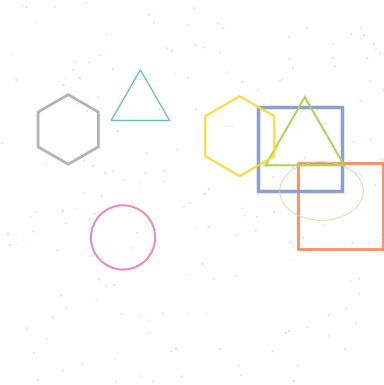[{"shape": "triangle", "thickness": 1, "radius": 0.44, "center": [0.365, 0.731]}, {"shape": "square", "thickness": 2, "radius": 0.55, "center": [0.884, 0.465]}, {"shape": "square", "thickness": 2.5, "radius": 0.55, "center": [0.78, 0.613]}, {"shape": "circle", "thickness": 1.5, "radius": 0.42, "center": [0.32, 0.383]}, {"shape": "triangle", "thickness": 1.5, "radius": 0.59, "center": [0.792, 0.63]}, {"shape": "hexagon", "thickness": 1.5, "radius": 0.52, "center": [0.623, 0.646]}, {"shape": "oval", "thickness": 0.5, "radius": 0.54, "center": [0.835, 0.504]}, {"shape": "hexagon", "thickness": 2, "radius": 0.45, "center": [0.177, 0.664]}]